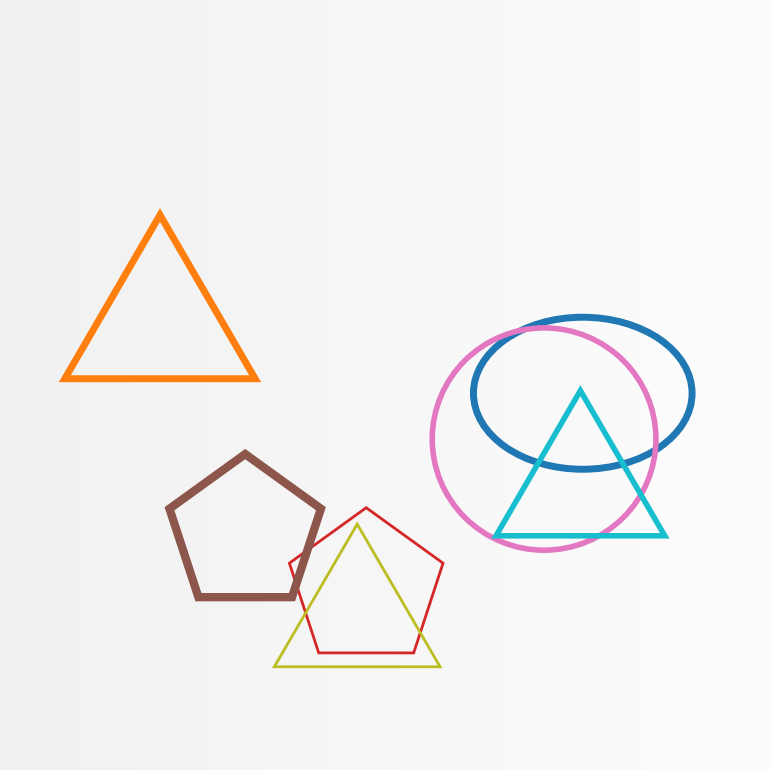[{"shape": "oval", "thickness": 2.5, "radius": 0.71, "center": [0.752, 0.489]}, {"shape": "triangle", "thickness": 2.5, "radius": 0.71, "center": [0.206, 0.579]}, {"shape": "pentagon", "thickness": 1, "radius": 0.52, "center": [0.473, 0.236]}, {"shape": "pentagon", "thickness": 3, "radius": 0.51, "center": [0.316, 0.308]}, {"shape": "circle", "thickness": 2, "radius": 0.72, "center": [0.702, 0.43]}, {"shape": "triangle", "thickness": 1, "radius": 0.62, "center": [0.461, 0.196]}, {"shape": "triangle", "thickness": 2, "radius": 0.63, "center": [0.749, 0.367]}]